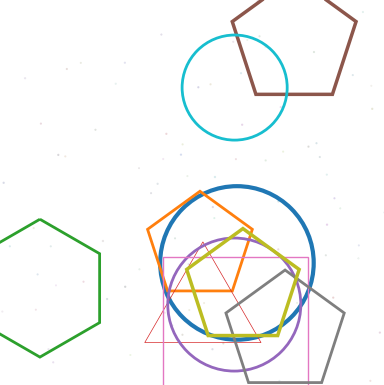[{"shape": "circle", "thickness": 3, "radius": 1.0, "center": [0.615, 0.317]}, {"shape": "pentagon", "thickness": 2, "radius": 0.72, "center": [0.519, 0.36]}, {"shape": "hexagon", "thickness": 2, "radius": 0.9, "center": [0.104, 0.252]}, {"shape": "triangle", "thickness": 0.5, "radius": 0.87, "center": [0.527, 0.197]}, {"shape": "circle", "thickness": 2, "radius": 0.86, "center": [0.609, 0.209]}, {"shape": "pentagon", "thickness": 2.5, "radius": 0.85, "center": [0.764, 0.892]}, {"shape": "square", "thickness": 1, "radius": 0.95, "center": [0.612, 0.143]}, {"shape": "pentagon", "thickness": 2, "radius": 0.81, "center": [0.74, 0.137]}, {"shape": "pentagon", "thickness": 2.5, "radius": 0.77, "center": [0.631, 0.253]}, {"shape": "circle", "thickness": 2, "radius": 0.68, "center": [0.609, 0.773]}]